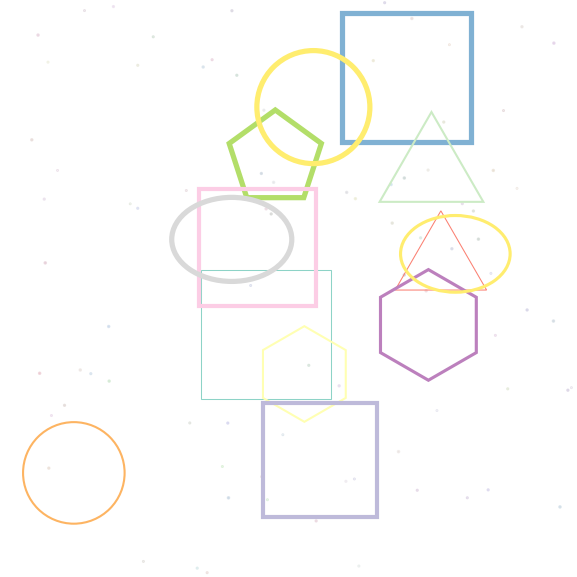[{"shape": "square", "thickness": 0.5, "radius": 0.56, "center": [0.461, 0.419]}, {"shape": "hexagon", "thickness": 1, "radius": 0.41, "center": [0.527, 0.352]}, {"shape": "square", "thickness": 2, "radius": 0.49, "center": [0.553, 0.203]}, {"shape": "triangle", "thickness": 0.5, "radius": 0.46, "center": [0.763, 0.543]}, {"shape": "square", "thickness": 2.5, "radius": 0.56, "center": [0.704, 0.864]}, {"shape": "circle", "thickness": 1, "radius": 0.44, "center": [0.128, 0.18]}, {"shape": "pentagon", "thickness": 2.5, "radius": 0.42, "center": [0.477, 0.725]}, {"shape": "square", "thickness": 2, "radius": 0.51, "center": [0.446, 0.571]}, {"shape": "oval", "thickness": 2.5, "radius": 0.52, "center": [0.401, 0.585]}, {"shape": "hexagon", "thickness": 1.5, "radius": 0.48, "center": [0.742, 0.436]}, {"shape": "triangle", "thickness": 1, "radius": 0.52, "center": [0.747, 0.701]}, {"shape": "circle", "thickness": 2.5, "radius": 0.49, "center": [0.543, 0.814]}, {"shape": "oval", "thickness": 1.5, "radius": 0.47, "center": [0.788, 0.56]}]